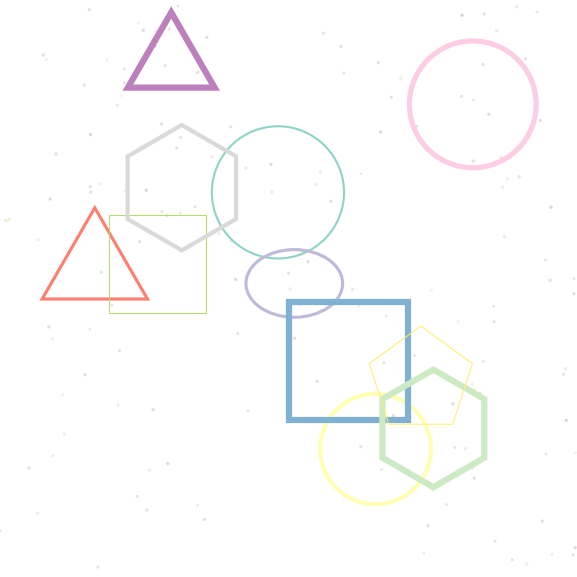[{"shape": "circle", "thickness": 1, "radius": 0.57, "center": [0.481, 0.666]}, {"shape": "circle", "thickness": 2, "radius": 0.48, "center": [0.65, 0.222]}, {"shape": "oval", "thickness": 1.5, "radius": 0.42, "center": [0.51, 0.508]}, {"shape": "triangle", "thickness": 1.5, "radius": 0.53, "center": [0.164, 0.534]}, {"shape": "square", "thickness": 3, "radius": 0.51, "center": [0.603, 0.374]}, {"shape": "square", "thickness": 0.5, "radius": 0.42, "center": [0.273, 0.542]}, {"shape": "circle", "thickness": 2.5, "radius": 0.55, "center": [0.819, 0.818]}, {"shape": "hexagon", "thickness": 2, "radius": 0.54, "center": [0.315, 0.674]}, {"shape": "triangle", "thickness": 3, "radius": 0.43, "center": [0.297, 0.891]}, {"shape": "hexagon", "thickness": 3, "radius": 0.51, "center": [0.75, 0.257]}, {"shape": "pentagon", "thickness": 0.5, "radius": 0.47, "center": [0.729, 0.341]}]